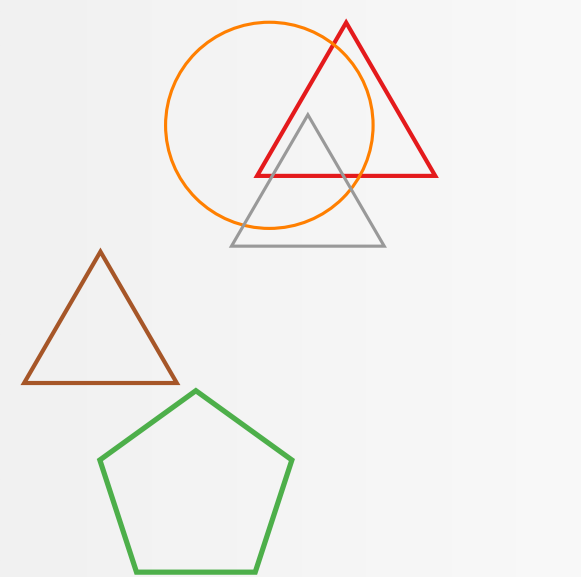[{"shape": "triangle", "thickness": 2, "radius": 0.89, "center": [0.596, 0.783]}, {"shape": "pentagon", "thickness": 2.5, "radius": 0.87, "center": [0.337, 0.149]}, {"shape": "circle", "thickness": 1.5, "radius": 0.89, "center": [0.463, 0.782]}, {"shape": "triangle", "thickness": 2, "radius": 0.76, "center": [0.173, 0.412]}, {"shape": "triangle", "thickness": 1.5, "radius": 0.76, "center": [0.53, 0.649]}]